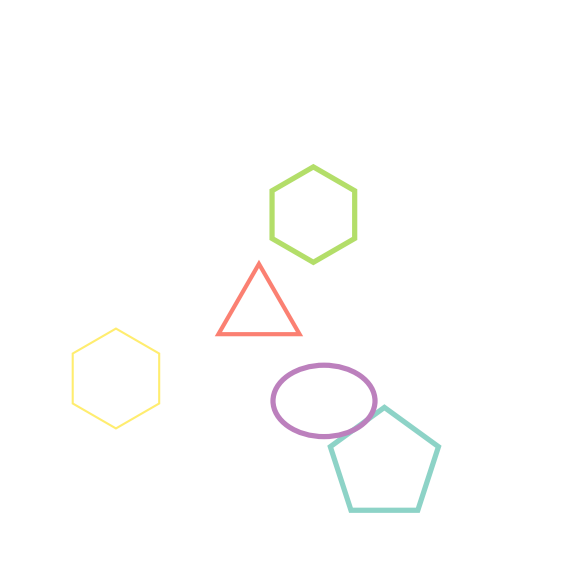[{"shape": "pentagon", "thickness": 2.5, "radius": 0.49, "center": [0.666, 0.195]}, {"shape": "triangle", "thickness": 2, "radius": 0.41, "center": [0.448, 0.461]}, {"shape": "hexagon", "thickness": 2.5, "radius": 0.41, "center": [0.543, 0.628]}, {"shape": "oval", "thickness": 2.5, "radius": 0.44, "center": [0.561, 0.305]}, {"shape": "hexagon", "thickness": 1, "radius": 0.43, "center": [0.201, 0.344]}]